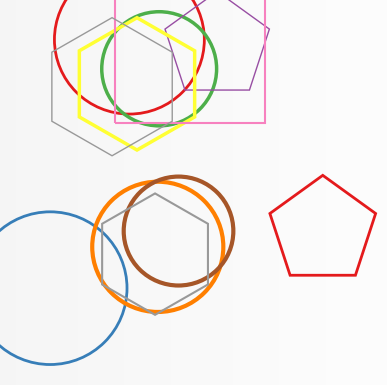[{"shape": "circle", "thickness": 2, "radius": 0.97, "center": [0.334, 0.897]}, {"shape": "pentagon", "thickness": 2, "radius": 0.72, "center": [0.833, 0.401]}, {"shape": "circle", "thickness": 2, "radius": 0.99, "center": [0.129, 0.251]}, {"shape": "circle", "thickness": 2.5, "radius": 0.74, "center": [0.411, 0.821]}, {"shape": "pentagon", "thickness": 1, "radius": 0.71, "center": [0.561, 0.881]}, {"shape": "circle", "thickness": 3, "radius": 0.85, "center": [0.407, 0.359]}, {"shape": "hexagon", "thickness": 2.5, "radius": 0.86, "center": [0.354, 0.782]}, {"shape": "circle", "thickness": 3, "radius": 0.71, "center": [0.461, 0.4]}, {"shape": "square", "thickness": 1.5, "radius": 0.97, "center": [0.491, 0.873]}, {"shape": "hexagon", "thickness": 1, "radius": 0.9, "center": [0.289, 0.775]}, {"shape": "hexagon", "thickness": 1.5, "radius": 0.79, "center": [0.4, 0.34]}]